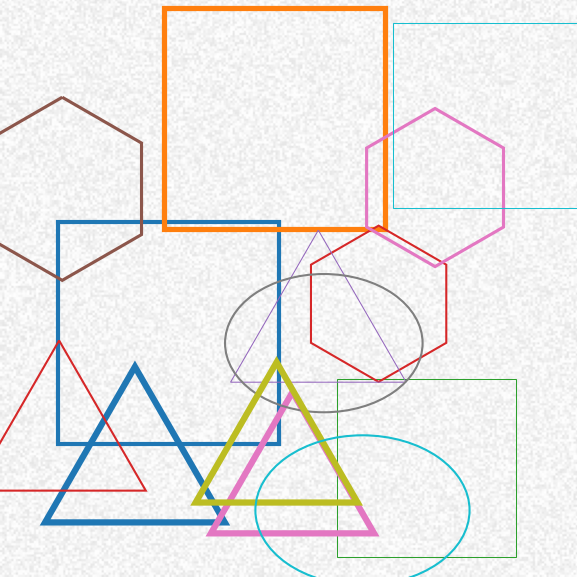[{"shape": "triangle", "thickness": 3, "radius": 0.9, "center": [0.234, 0.184]}, {"shape": "square", "thickness": 2, "radius": 0.96, "center": [0.292, 0.423]}, {"shape": "square", "thickness": 2.5, "radius": 0.96, "center": [0.475, 0.794]}, {"shape": "square", "thickness": 0.5, "radius": 0.77, "center": [0.738, 0.189]}, {"shape": "triangle", "thickness": 1, "radius": 0.87, "center": [0.102, 0.236]}, {"shape": "hexagon", "thickness": 1, "radius": 0.68, "center": [0.656, 0.473]}, {"shape": "triangle", "thickness": 0.5, "radius": 0.88, "center": [0.551, 0.425]}, {"shape": "hexagon", "thickness": 1.5, "radius": 0.79, "center": [0.108, 0.672]}, {"shape": "triangle", "thickness": 3, "radius": 0.82, "center": [0.507, 0.157]}, {"shape": "hexagon", "thickness": 1.5, "radius": 0.68, "center": [0.753, 0.674]}, {"shape": "oval", "thickness": 1, "radius": 0.86, "center": [0.561, 0.405]}, {"shape": "triangle", "thickness": 3, "radius": 0.81, "center": [0.479, 0.21]}, {"shape": "oval", "thickness": 1, "radius": 0.93, "center": [0.628, 0.116]}, {"shape": "square", "thickness": 0.5, "radius": 0.8, "center": [0.84, 0.8]}]